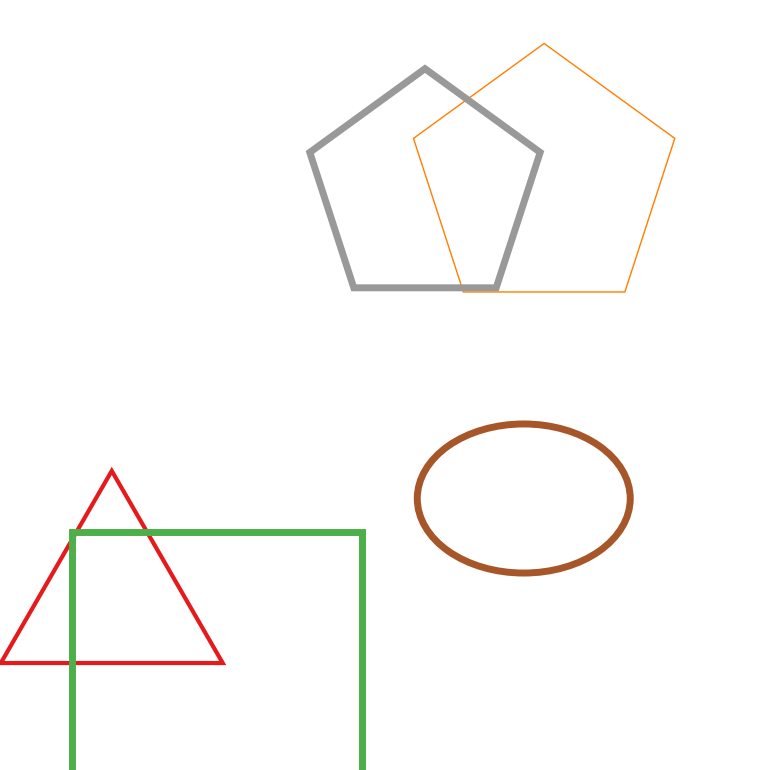[{"shape": "triangle", "thickness": 1.5, "radius": 0.83, "center": [0.145, 0.222]}, {"shape": "square", "thickness": 2.5, "radius": 0.94, "center": [0.282, 0.121]}, {"shape": "pentagon", "thickness": 0.5, "radius": 0.89, "center": [0.707, 0.765]}, {"shape": "oval", "thickness": 2.5, "radius": 0.69, "center": [0.68, 0.353]}, {"shape": "pentagon", "thickness": 2.5, "radius": 0.79, "center": [0.552, 0.753]}]